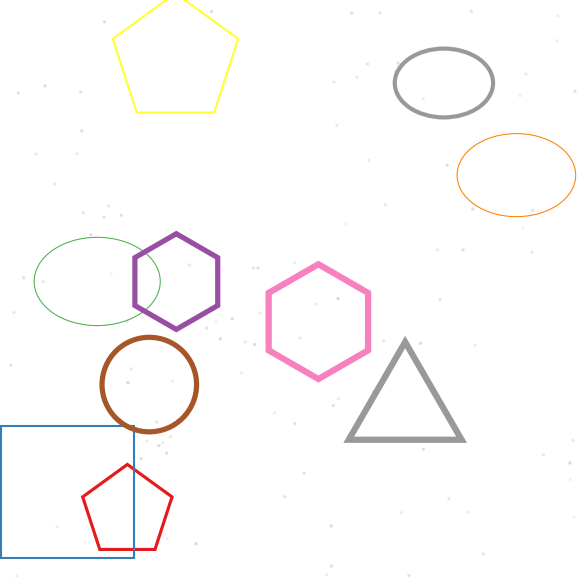[{"shape": "pentagon", "thickness": 1.5, "radius": 0.41, "center": [0.221, 0.114]}, {"shape": "square", "thickness": 1, "radius": 0.57, "center": [0.117, 0.148]}, {"shape": "oval", "thickness": 0.5, "radius": 0.55, "center": [0.168, 0.512]}, {"shape": "hexagon", "thickness": 2.5, "radius": 0.41, "center": [0.305, 0.512]}, {"shape": "oval", "thickness": 0.5, "radius": 0.51, "center": [0.894, 0.696]}, {"shape": "pentagon", "thickness": 1, "radius": 0.57, "center": [0.304, 0.897]}, {"shape": "circle", "thickness": 2.5, "radius": 0.41, "center": [0.259, 0.333]}, {"shape": "hexagon", "thickness": 3, "radius": 0.5, "center": [0.551, 0.442]}, {"shape": "triangle", "thickness": 3, "radius": 0.56, "center": [0.702, 0.294]}, {"shape": "oval", "thickness": 2, "radius": 0.43, "center": [0.769, 0.855]}]